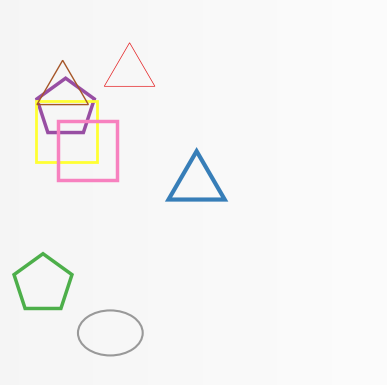[{"shape": "triangle", "thickness": 0.5, "radius": 0.38, "center": [0.334, 0.814]}, {"shape": "triangle", "thickness": 3, "radius": 0.42, "center": [0.507, 0.524]}, {"shape": "pentagon", "thickness": 2.5, "radius": 0.39, "center": [0.111, 0.262]}, {"shape": "pentagon", "thickness": 2.5, "radius": 0.39, "center": [0.169, 0.719]}, {"shape": "square", "thickness": 2, "radius": 0.4, "center": [0.172, 0.658]}, {"shape": "triangle", "thickness": 1, "radius": 0.38, "center": [0.162, 0.767]}, {"shape": "square", "thickness": 2.5, "radius": 0.38, "center": [0.225, 0.609]}, {"shape": "oval", "thickness": 1.5, "radius": 0.42, "center": [0.285, 0.135]}]